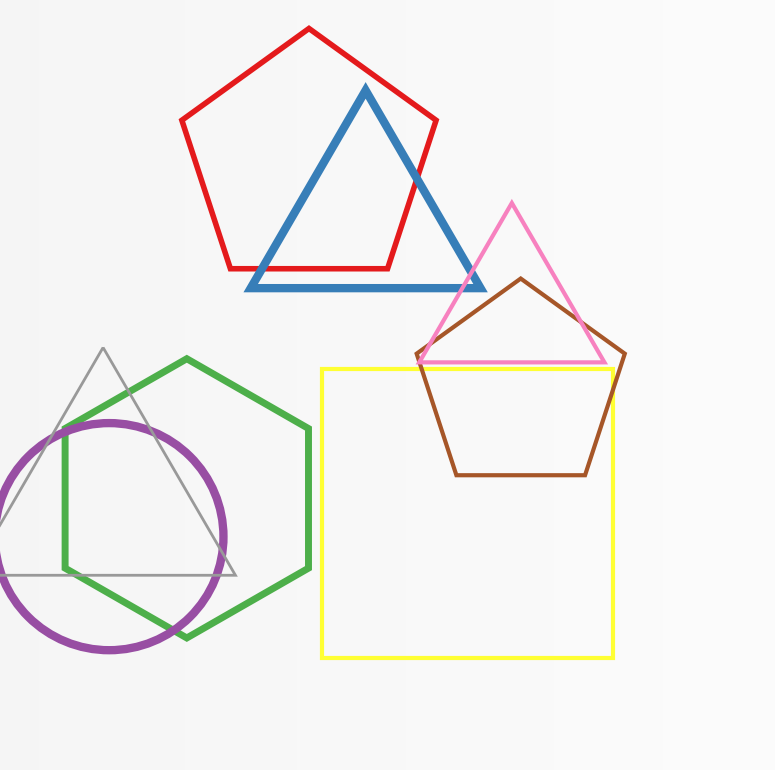[{"shape": "pentagon", "thickness": 2, "radius": 0.86, "center": [0.399, 0.791]}, {"shape": "triangle", "thickness": 3, "radius": 0.86, "center": [0.472, 0.711]}, {"shape": "hexagon", "thickness": 2.5, "radius": 0.91, "center": [0.241, 0.353]}, {"shape": "circle", "thickness": 3, "radius": 0.74, "center": [0.141, 0.303]}, {"shape": "square", "thickness": 1.5, "radius": 0.94, "center": [0.603, 0.333]}, {"shape": "pentagon", "thickness": 1.5, "radius": 0.71, "center": [0.672, 0.497]}, {"shape": "triangle", "thickness": 1.5, "radius": 0.69, "center": [0.66, 0.598]}, {"shape": "triangle", "thickness": 1, "radius": 0.99, "center": [0.133, 0.351]}]